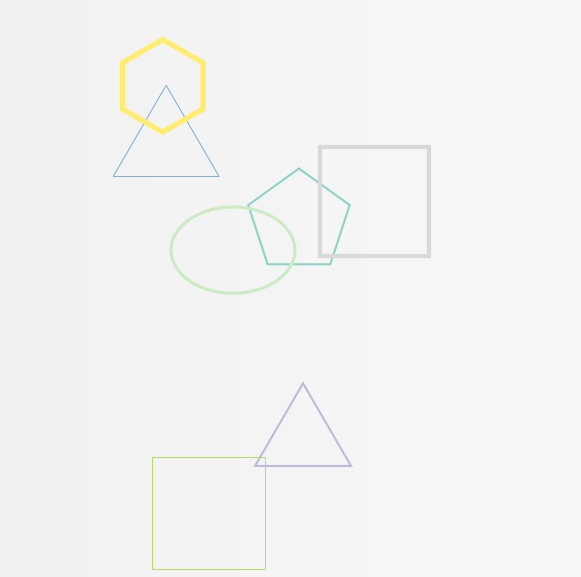[{"shape": "pentagon", "thickness": 1, "radius": 0.46, "center": [0.514, 0.616]}, {"shape": "triangle", "thickness": 1, "radius": 0.48, "center": [0.521, 0.24]}, {"shape": "triangle", "thickness": 0.5, "radius": 0.53, "center": [0.286, 0.746]}, {"shape": "square", "thickness": 0.5, "radius": 0.48, "center": [0.359, 0.111]}, {"shape": "square", "thickness": 2, "radius": 0.47, "center": [0.644, 0.651]}, {"shape": "oval", "thickness": 1.5, "radius": 0.53, "center": [0.401, 0.566]}, {"shape": "hexagon", "thickness": 2.5, "radius": 0.4, "center": [0.28, 0.85]}]